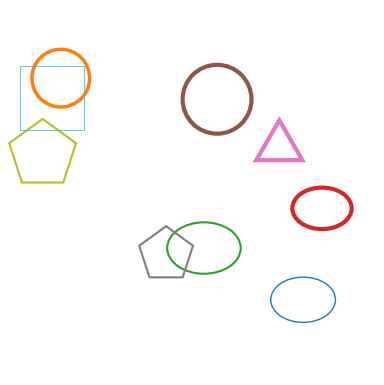[{"shape": "oval", "thickness": 1, "radius": 0.42, "center": [0.787, 0.221]}, {"shape": "circle", "thickness": 2.5, "radius": 0.37, "center": [0.158, 0.797]}, {"shape": "oval", "thickness": 1.5, "radius": 0.48, "center": [0.53, 0.356]}, {"shape": "oval", "thickness": 3, "radius": 0.39, "center": [0.836, 0.459]}, {"shape": "circle", "thickness": 3, "radius": 0.45, "center": [0.564, 0.742]}, {"shape": "triangle", "thickness": 3, "radius": 0.35, "center": [0.726, 0.619]}, {"shape": "pentagon", "thickness": 1.5, "radius": 0.37, "center": [0.431, 0.339]}, {"shape": "pentagon", "thickness": 1.5, "radius": 0.46, "center": [0.111, 0.6]}, {"shape": "square", "thickness": 0.5, "radius": 0.41, "center": [0.135, 0.746]}]